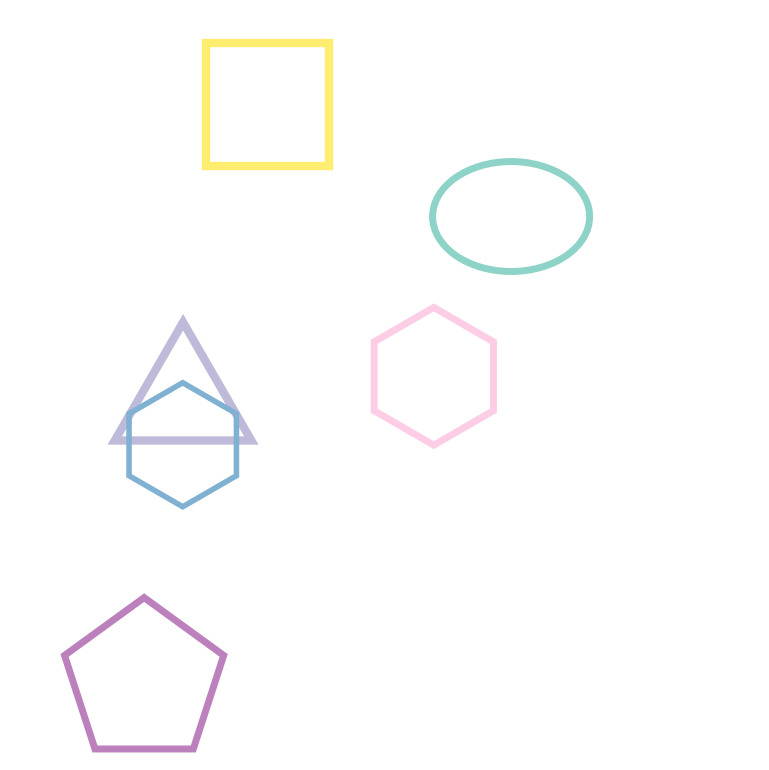[{"shape": "oval", "thickness": 2.5, "radius": 0.51, "center": [0.664, 0.719]}, {"shape": "triangle", "thickness": 3, "radius": 0.51, "center": [0.238, 0.479]}, {"shape": "hexagon", "thickness": 2, "radius": 0.4, "center": [0.237, 0.422]}, {"shape": "hexagon", "thickness": 2.5, "radius": 0.45, "center": [0.563, 0.511]}, {"shape": "pentagon", "thickness": 2.5, "radius": 0.54, "center": [0.187, 0.115]}, {"shape": "square", "thickness": 3, "radius": 0.4, "center": [0.348, 0.864]}]